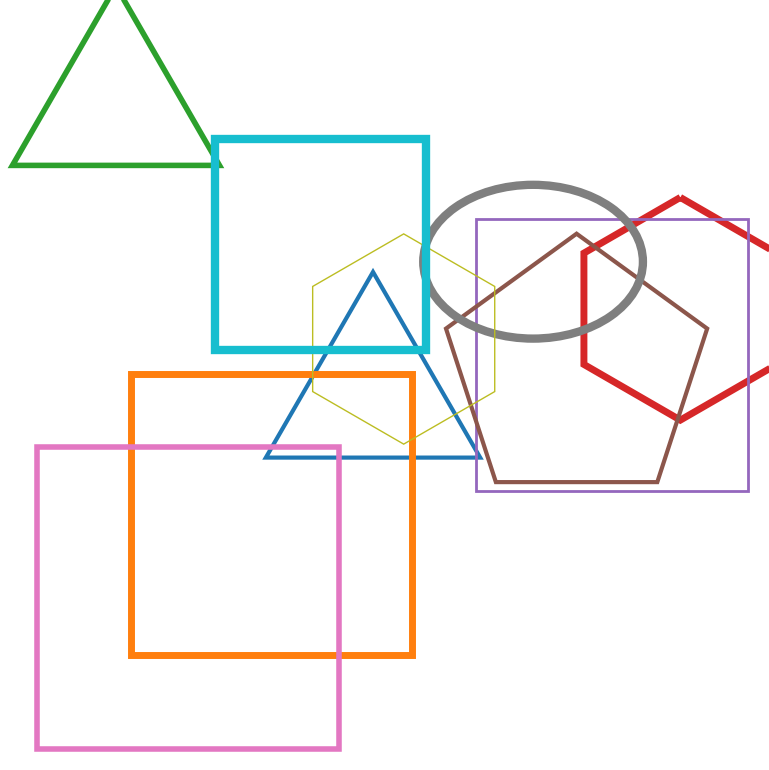[{"shape": "triangle", "thickness": 1.5, "radius": 0.8, "center": [0.484, 0.486]}, {"shape": "square", "thickness": 2.5, "radius": 0.91, "center": [0.353, 0.332]}, {"shape": "triangle", "thickness": 2, "radius": 0.78, "center": [0.151, 0.863]}, {"shape": "hexagon", "thickness": 2.5, "radius": 0.72, "center": [0.884, 0.599]}, {"shape": "square", "thickness": 1, "radius": 0.88, "center": [0.795, 0.539]}, {"shape": "pentagon", "thickness": 1.5, "radius": 0.89, "center": [0.749, 0.518]}, {"shape": "square", "thickness": 2, "radius": 0.98, "center": [0.244, 0.223]}, {"shape": "oval", "thickness": 3, "radius": 0.71, "center": [0.692, 0.66]}, {"shape": "hexagon", "thickness": 0.5, "radius": 0.68, "center": [0.524, 0.56]}, {"shape": "square", "thickness": 3, "radius": 0.69, "center": [0.416, 0.683]}]